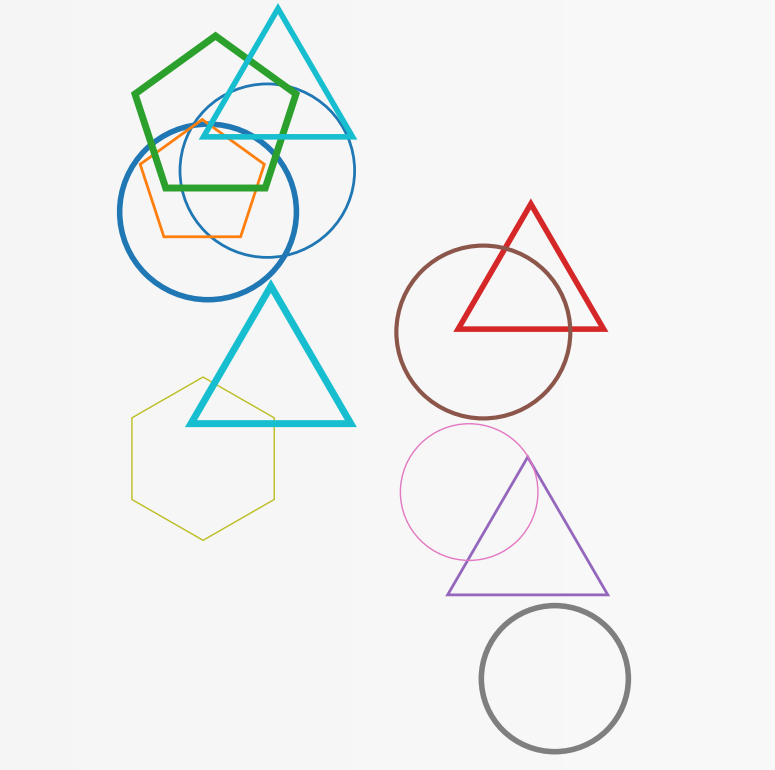[{"shape": "circle", "thickness": 1, "radius": 0.56, "center": [0.345, 0.778]}, {"shape": "circle", "thickness": 2, "radius": 0.57, "center": [0.268, 0.725]}, {"shape": "pentagon", "thickness": 1, "radius": 0.42, "center": [0.261, 0.761]}, {"shape": "pentagon", "thickness": 2.5, "radius": 0.55, "center": [0.278, 0.844]}, {"shape": "triangle", "thickness": 2, "radius": 0.54, "center": [0.685, 0.627]}, {"shape": "triangle", "thickness": 1, "radius": 0.6, "center": [0.681, 0.287]}, {"shape": "circle", "thickness": 1.5, "radius": 0.56, "center": [0.624, 0.569]}, {"shape": "circle", "thickness": 0.5, "radius": 0.44, "center": [0.605, 0.361]}, {"shape": "circle", "thickness": 2, "radius": 0.47, "center": [0.716, 0.119]}, {"shape": "hexagon", "thickness": 0.5, "radius": 0.53, "center": [0.262, 0.404]}, {"shape": "triangle", "thickness": 2.5, "radius": 0.6, "center": [0.35, 0.509]}, {"shape": "triangle", "thickness": 2, "radius": 0.56, "center": [0.359, 0.878]}]